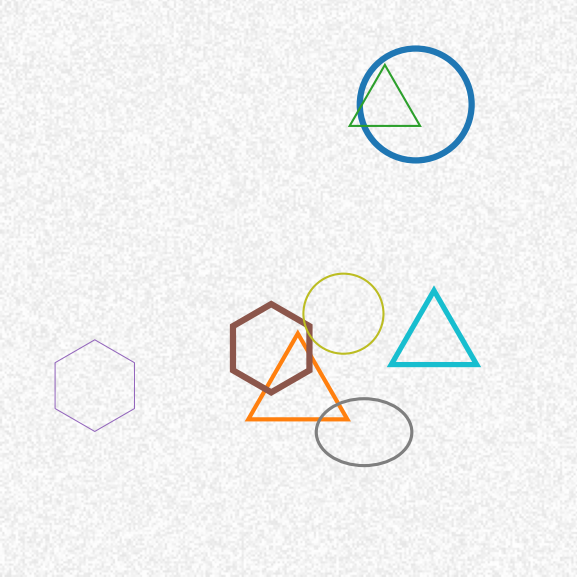[{"shape": "circle", "thickness": 3, "radius": 0.48, "center": [0.72, 0.818]}, {"shape": "triangle", "thickness": 2, "radius": 0.5, "center": [0.516, 0.323]}, {"shape": "triangle", "thickness": 1, "radius": 0.35, "center": [0.666, 0.816]}, {"shape": "hexagon", "thickness": 0.5, "radius": 0.4, "center": [0.164, 0.331]}, {"shape": "hexagon", "thickness": 3, "radius": 0.38, "center": [0.47, 0.396]}, {"shape": "oval", "thickness": 1.5, "radius": 0.41, "center": [0.63, 0.251]}, {"shape": "circle", "thickness": 1, "radius": 0.35, "center": [0.595, 0.456]}, {"shape": "triangle", "thickness": 2.5, "radius": 0.43, "center": [0.751, 0.411]}]